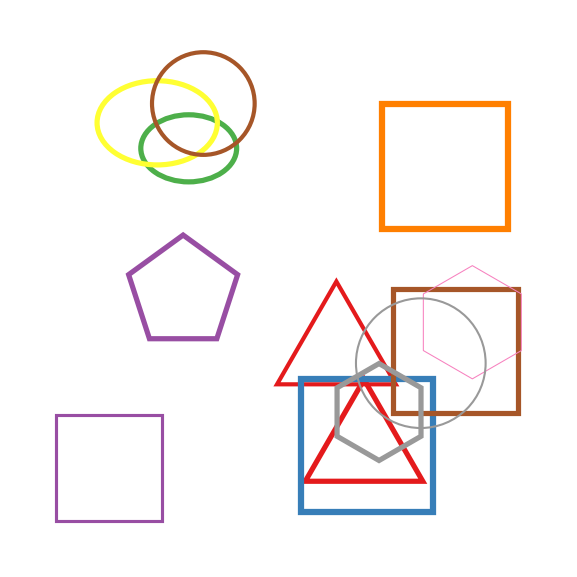[{"shape": "triangle", "thickness": 2, "radius": 0.59, "center": [0.582, 0.393]}, {"shape": "triangle", "thickness": 2.5, "radius": 0.59, "center": [0.63, 0.225]}, {"shape": "square", "thickness": 3, "radius": 0.57, "center": [0.636, 0.228]}, {"shape": "oval", "thickness": 2.5, "radius": 0.41, "center": [0.327, 0.742]}, {"shape": "square", "thickness": 1.5, "radius": 0.46, "center": [0.189, 0.189]}, {"shape": "pentagon", "thickness": 2.5, "radius": 0.5, "center": [0.317, 0.493]}, {"shape": "square", "thickness": 3, "radius": 0.54, "center": [0.771, 0.711]}, {"shape": "oval", "thickness": 2.5, "radius": 0.52, "center": [0.272, 0.786]}, {"shape": "circle", "thickness": 2, "radius": 0.44, "center": [0.352, 0.82]}, {"shape": "square", "thickness": 2.5, "radius": 0.54, "center": [0.788, 0.391]}, {"shape": "hexagon", "thickness": 0.5, "radius": 0.49, "center": [0.818, 0.441]}, {"shape": "hexagon", "thickness": 2.5, "radius": 0.42, "center": [0.656, 0.286]}, {"shape": "circle", "thickness": 1, "radius": 0.56, "center": [0.729, 0.37]}]